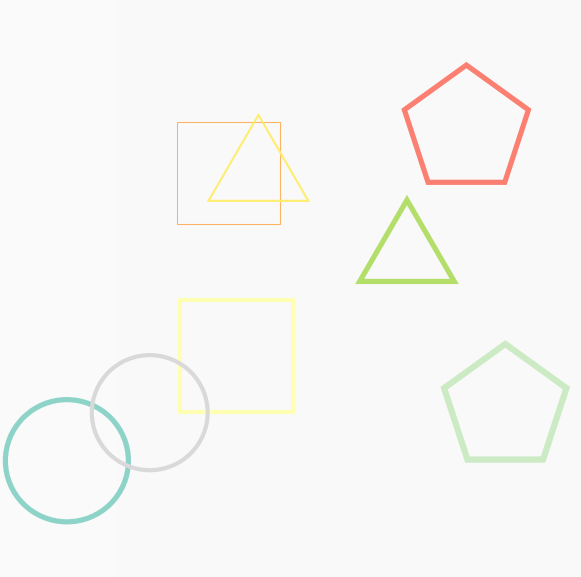[{"shape": "circle", "thickness": 2.5, "radius": 0.53, "center": [0.115, 0.201]}, {"shape": "square", "thickness": 2, "radius": 0.49, "center": [0.408, 0.383]}, {"shape": "pentagon", "thickness": 2.5, "radius": 0.56, "center": [0.802, 0.774]}, {"shape": "square", "thickness": 0.5, "radius": 0.44, "center": [0.393, 0.699]}, {"shape": "triangle", "thickness": 2.5, "radius": 0.47, "center": [0.7, 0.559]}, {"shape": "circle", "thickness": 2, "radius": 0.5, "center": [0.258, 0.285]}, {"shape": "pentagon", "thickness": 3, "radius": 0.55, "center": [0.869, 0.293]}, {"shape": "triangle", "thickness": 1, "radius": 0.5, "center": [0.445, 0.701]}]